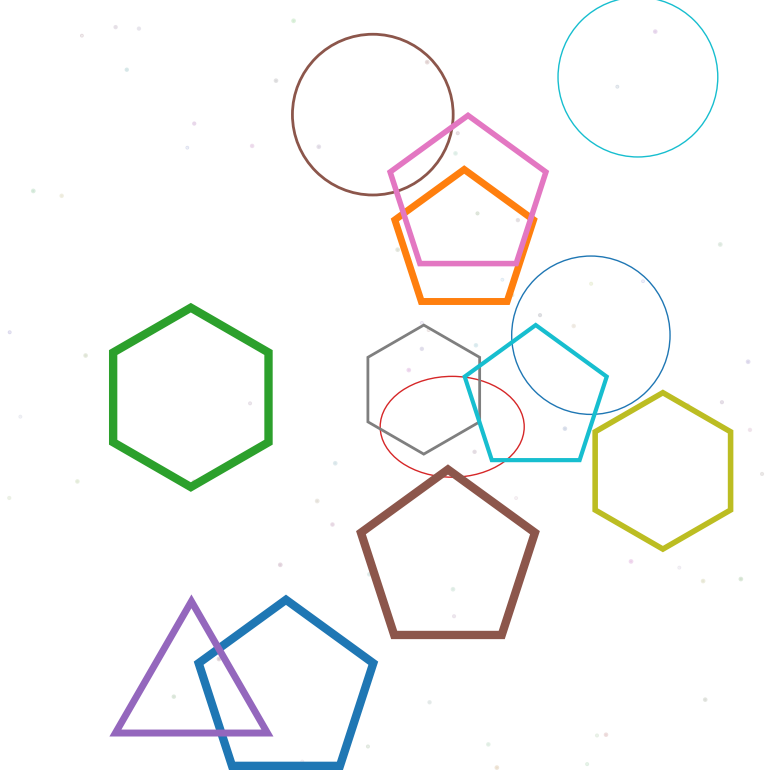[{"shape": "circle", "thickness": 0.5, "radius": 0.51, "center": [0.767, 0.565]}, {"shape": "pentagon", "thickness": 3, "radius": 0.6, "center": [0.371, 0.102]}, {"shape": "pentagon", "thickness": 2.5, "radius": 0.47, "center": [0.603, 0.685]}, {"shape": "hexagon", "thickness": 3, "radius": 0.58, "center": [0.248, 0.484]}, {"shape": "oval", "thickness": 0.5, "radius": 0.47, "center": [0.587, 0.446]}, {"shape": "triangle", "thickness": 2.5, "radius": 0.57, "center": [0.249, 0.105]}, {"shape": "pentagon", "thickness": 3, "radius": 0.59, "center": [0.582, 0.271]}, {"shape": "circle", "thickness": 1, "radius": 0.52, "center": [0.484, 0.851]}, {"shape": "pentagon", "thickness": 2, "radius": 0.53, "center": [0.608, 0.744]}, {"shape": "hexagon", "thickness": 1, "radius": 0.42, "center": [0.55, 0.494]}, {"shape": "hexagon", "thickness": 2, "radius": 0.51, "center": [0.861, 0.388]}, {"shape": "circle", "thickness": 0.5, "radius": 0.52, "center": [0.828, 0.9]}, {"shape": "pentagon", "thickness": 1.5, "radius": 0.48, "center": [0.696, 0.481]}]